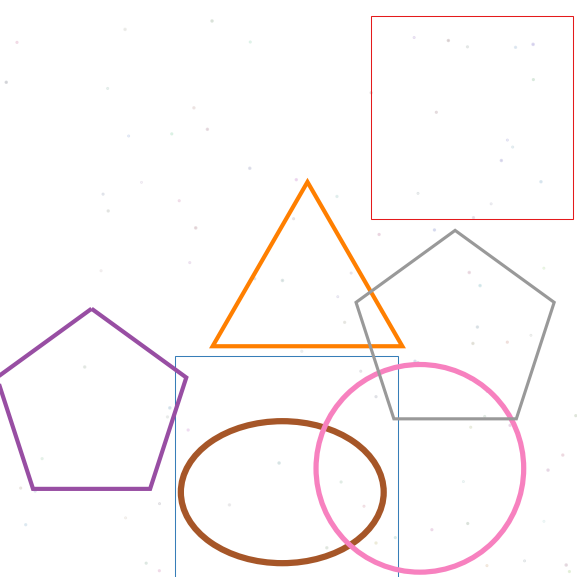[{"shape": "square", "thickness": 0.5, "radius": 0.87, "center": [0.817, 0.796]}, {"shape": "square", "thickness": 0.5, "radius": 0.96, "center": [0.496, 0.19]}, {"shape": "pentagon", "thickness": 2, "radius": 0.86, "center": [0.159, 0.292]}, {"shape": "triangle", "thickness": 2, "radius": 0.95, "center": [0.532, 0.494]}, {"shape": "oval", "thickness": 3, "radius": 0.88, "center": [0.489, 0.147]}, {"shape": "circle", "thickness": 2.5, "radius": 0.9, "center": [0.727, 0.188]}, {"shape": "pentagon", "thickness": 1.5, "radius": 0.9, "center": [0.788, 0.42]}]